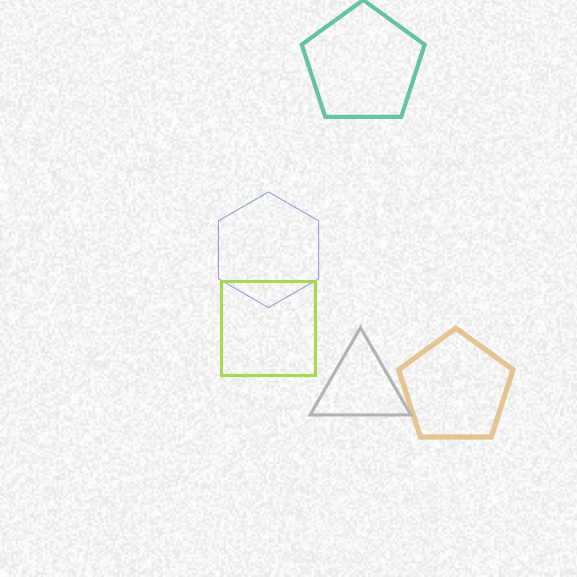[{"shape": "pentagon", "thickness": 2, "radius": 0.56, "center": [0.629, 0.887]}, {"shape": "hexagon", "thickness": 0.5, "radius": 0.5, "center": [0.465, 0.567]}, {"shape": "square", "thickness": 1.5, "radius": 0.41, "center": [0.464, 0.431]}, {"shape": "pentagon", "thickness": 2.5, "radius": 0.52, "center": [0.789, 0.327]}, {"shape": "triangle", "thickness": 1.5, "radius": 0.5, "center": [0.624, 0.331]}]